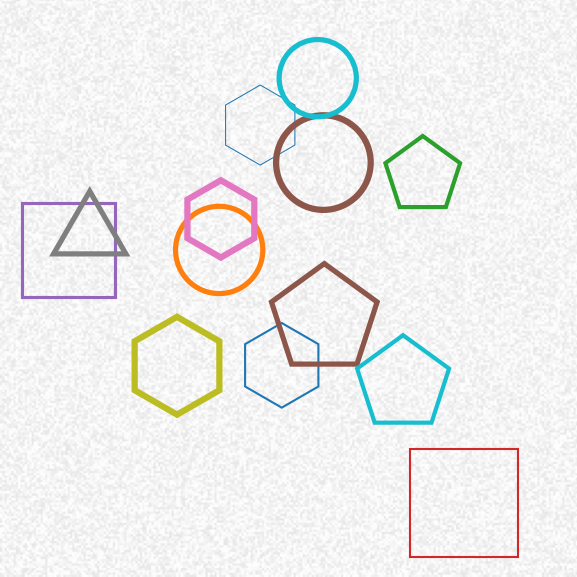[{"shape": "hexagon", "thickness": 1, "radius": 0.37, "center": [0.488, 0.367]}, {"shape": "hexagon", "thickness": 0.5, "radius": 0.35, "center": [0.451, 0.783]}, {"shape": "circle", "thickness": 2.5, "radius": 0.38, "center": [0.38, 0.566]}, {"shape": "pentagon", "thickness": 2, "radius": 0.34, "center": [0.732, 0.696]}, {"shape": "square", "thickness": 1, "radius": 0.47, "center": [0.803, 0.128]}, {"shape": "square", "thickness": 1.5, "radius": 0.4, "center": [0.118, 0.566]}, {"shape": "pentagon", "thickness": 2.5, "radius": 0.48, "center": [0.562, 0.446]}, {"shape": "circle", "thickness": 3, "radius": 0.41, "center": [0.56, 0.718]}, {"shape": "hexagon", "thickness": 3, "radius": 0.33, "center": [0.382, 0.62]}, {"shape": "triangle", "thickness": 2.5, "radius": 0.36, "center": [0.155, 0.596]}, {"shape": "hexagon", "thickness": 3, "radius": 0.42, "center": [0.307, 0.366]}, {"shape": "circle", "thickness": 2.5, "radius": 0.33, "center": [0.55, 0.864]}, {"shape": "pentagon", "thickness": 2, "radius": 0.42, "center": [0.698, 0.335]}]